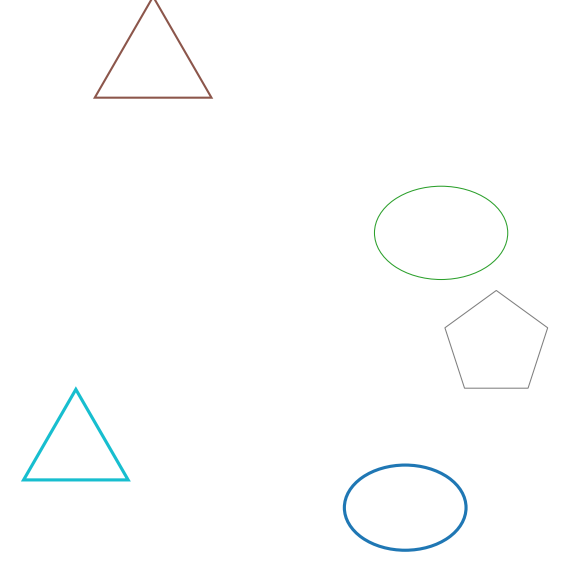[{"shape": "oval", "thickness": 1.5, "radius": 0.53, "center": [0.702, 0.12]}, {"shape": "oval", "thickness": 0.5, "radius": 0.58, "center": [0.764, 0.596]}, {"shape": "triangle", "thickness": 1, "radius": 0.58, "center": [0.265, 0.888]}, {"shape": "pentagon", "thickness": 0.5, "radius": 0.47, "center": [0.859, 0.403]}, {"shape": "triangle", "thickness": 1.5, "radius": 0.52, "center": [0.131, 0.22]}]